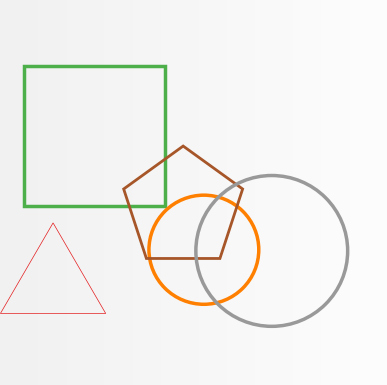[{"shape": "triangle", "thickness": 0.5, "radius": 0.78, "center": [0.137, 0.264]}, {"shape": "square", "thickness": 2.5, "radius": 0.91, "center": [0.245, 0.646]}, {"shape": "circle", "thickness": 2.5, "radius": 0.71, "center": [0.526, 0.351]}, {"shape": "pentagon", "thickness": 2, "radius": 0.81, "center": [0.473, 0.459]}, {"shape": "circle", "thickness": 2.5, "radius": 0.98, "center": [0.701, 0.348]}]